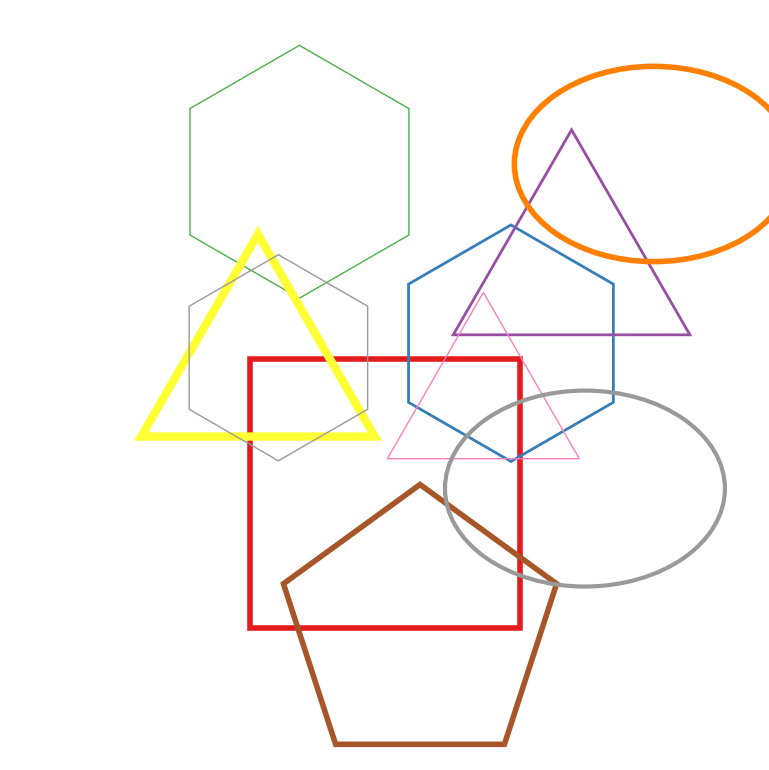[{"shape": "square", "thickness": 2, "radius": 0.88, "center": [0.5, 0.359]}, {"shape": "hexagon", "thickness": 1, "radius": 0.77, "center": [0.664, 0.554]}, {"shape": "hexagon", "thickness": 0.5, "radius": 0.82, "center": [0.389, 0.777]}, {"shape": "triangle", "thickness": 1, "radius": 0.89, "center": [0.742, 0.654]}, {"shape": "oval", "thickness": 2, "radius": 0.91, "center": [0.849, 0.787]}, {"shape": "triangle", "thickness": 3, "radius": 0.88, "center": [0.335, 0.521]}, {"shape": "pentagon", "thickness": 2, "radius": 0.93, "center": [0.546, 0.184]}, {"shape": "triangle", "thickness": 0.5, "radius": 0.72, "center": [0.628, 0.476]}, {"shape": "hexagon", "thickness": 0.5, "radius": 0.67, "center": [0.362, 0.535]}, {"shape": "oval", "thickness": 1.5, "radius": 0.91, "center": [0.76, 0.365]}]